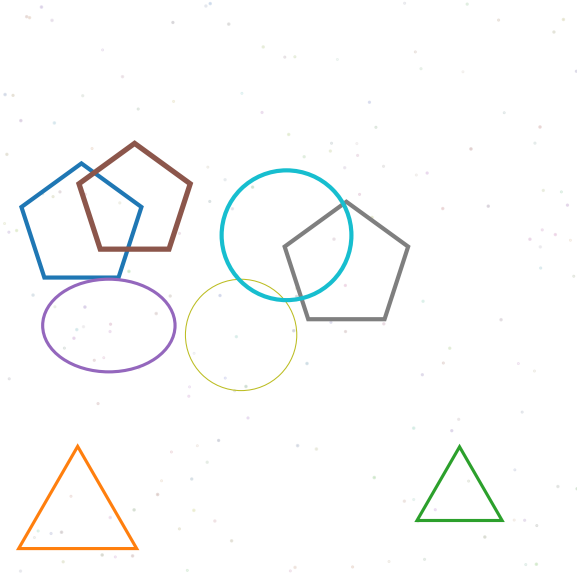[{"shape": "pentagon", "thickness": 2, "radius": 0.55, "center": [0.141, 0.607]}, {"shape": "triangle", "thickness": 1.5, "radius": 0.59, "center": [0.134, 0.108]}, {"shape": "triangle", "thickness": 1.5, "radius": 0.43, "center": [0.796, 0.14]}, {"shape": "oval", "thickness": 1.5, "radius": 0.57, "center": [0.189, 0.435]}, {"shape": "pentagon", "thickness": 2.5, "radius": 0.51, "center": [0.233, 0.65]}, {"shape": "pentagon", "thickness": 2, "radius": 0.56, "center": [0.6, 0.537]}, {"shape": "circle", "thickness": 0.5, "radius": 0.48, "center": [0.417, 0.419]}, {"shape": "circle", "thickness": 2, "radius": 0.56, "center": [0.496, 0.592]}]